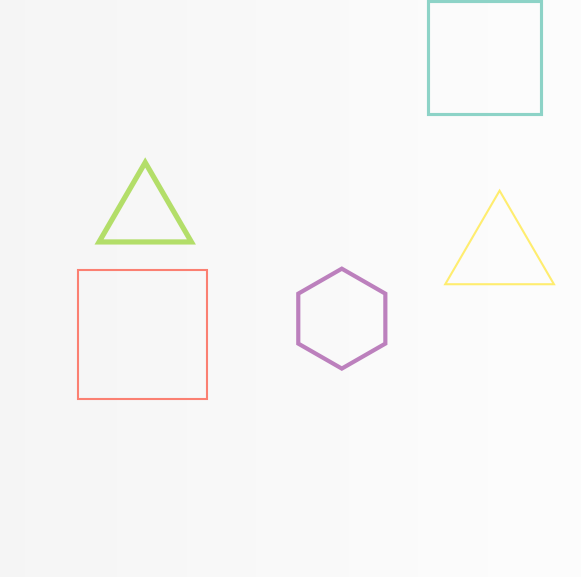[{"shape": "square", "thickness": 1.5, "radius": 0.49, "center": [0.834, 0.899]}, {"shape": "square", "thickness": 1, "radius": 0.56, "center": [0.245, 0.419]}, {"shape": "triangle", "thickness": 2.5, "radius": 0.46, "center": [0.25, 0.626]}, {"shape": "hexagon", "thickness": 2, "radius": 0.43, "center": [0.588, 0.447]}, {"shape": "triangle", "thickness": 1, "radius": 0.54, "center": [0.859, 0.561]}]